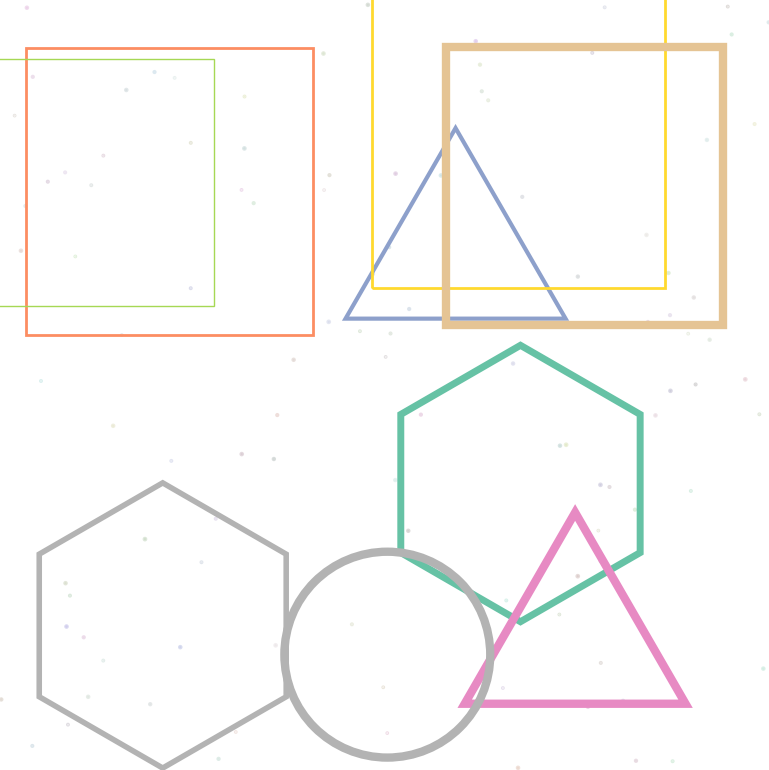[{"shape": "hexagon", "thickness": 2.5, "radius": 0.9, "center": [0.676, 0.372]}, {"shape": "square", "thickness": 1, "radius": 0.93, "center": [0.22, 0.751]}, {"shape": "triangle", "thickness": 1.5, "radius": 0.82, "center": [0.592, 0.669]}, {"shape": "triangle", "thickness": 3, "radius": 0.83, "center": [0.747, 0.169]}, {"shape": "square", "thickness": 0.5, "radius": 0.8, "center": [0.117, 0.763]}, {"shape": "square", "thickness": 1, "radius": 0.95, "center": [0.674, 0.817]}, {"shape": "square", "thickness": 3, "radius": 0.9, "center": [0.759, 0.758]}, {"shape": "hexagon", "thickness": 2, "radius": 0.93, "center": [0.211, 0.188]}, {"shape": "circle", "thickness": 3, "radius": 0.67, "center": [0.503, 0.15]}]